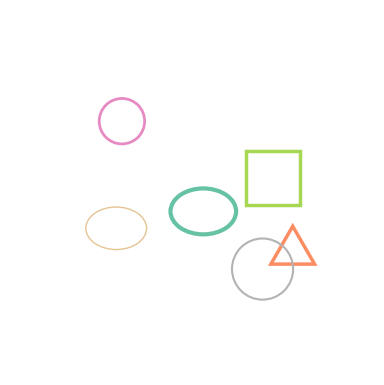[{"shape": "oval", "thickness": 3, "radius": 0.43, "center": [0.528, 0.451]}, {"shape": "triangle", "thickness": 2.5, "radius": 0.33, "center": [0.76, 0.347]}, {"shape": "circle", "thickness": 2, "radius": 0.3, "center": [0.317, 0.685]}, {"shape": "square", "thickness": 2.5, "radius": 0.35, "center": [0.709, 0.537]}, {"shape": "oval", "thickness": 1, "radius": 0.39, "center": [0.302, 0.407]}, {"shape": "circle", "thickness": 1.5, "radius": 0.4, "center": [0.682, 0.301]}]